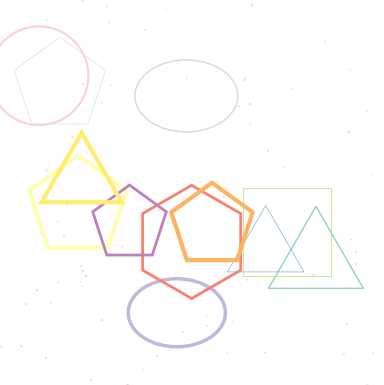[{"shape": "triangle", "thickness": 1, "radius": 0.71, "center": [0.821, 0.322]}, {"shape": "pentagon", "thickness": 3, "radius": 0.66, "center": [0.203, 0.464]}, {"shape": "oval", "thickness": 2.5, "radius": 0.63, "center": [0.459, 0.188]}, {"shape": "hexagon", "thickness": 2, "radius": 0.74, "center": [0.498, 0.372]}, {"shape": "triangle", "thickness": 0.5, "radius": 0.57, "center": [0.69, 0.351]}, {"shape": "pentagon", "thickness": 3, "radius": 0.56, "center": [0.551, 0.414]}, {"shape": "square", "thickness": 0.5, "radius": 0.57, "center": [0.745, 0.398]}, {"shape": "circle", "thickness": 1.5, "radius": 0.64, "center": [0.101, 0.803]}, {"shape": "oval", "thickness": 1, "radius": 0.67, "center": [0.484, 0.751]}, {"shape": "pentagon", "thickness": 2, "radius": 0.5, "center": [0.336, 0.419]}, {"shape": "pentagon", "thickness": 0.5, "radius": 0.62, "center": [0.155, 0.779]}, {"shape": "triangle", "thickness": 3, "radius": 0.6, "center": [0.212, 0.535]}]